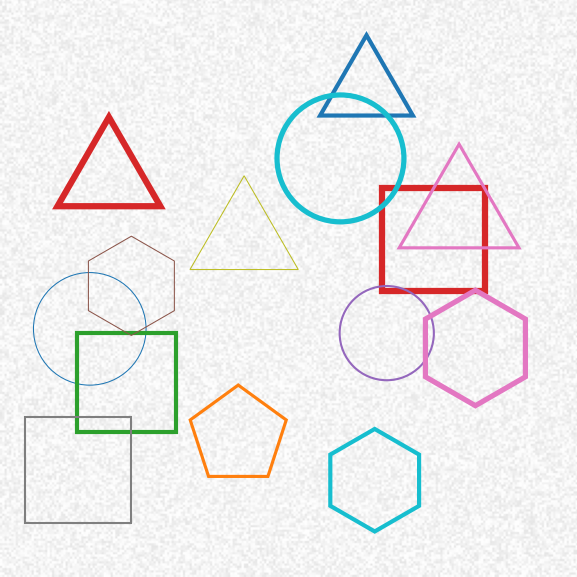[{"shape": "circle", "thickness": 0.5, "radius": 0.49, "center": [0.155, 0.43]}, {"shape": "triangle", "thickness": 2, "radius": 0.46, "center": [0.635, 0.845]}, {"shape": "pentagon", "thickness": 1.5, "radius": 0.44, "center": [0.413, 0.245]}, {"shape": "square", "thickness": 2, "radius": 0.43, "center": [0.219, 0.336]}, {"shape": "square", "thickness": 3, "radius": 0.44, "center": [0.751, 0.584]}, {"shape": "triangle", "thickness": 3, "radius": 0.51, "center": [0.189, 0.693]}, {"shape": "circle", "thickness": 1, "radius": 0.41, "center": [0.67, 0.422]}, {"shape": "hexagon", "thickness": 0.5, "radius": 0.43, "center": [0.228, 0.504]}, {"shape": "triangle", "thickness": 1.5, "radius": 0.6, "center": [0.795, 0.63]}, {"shape": "hexagon", "thickness": 2.5, "radius": 0.5, "center": [0.823, 0.397]}, {"shape": "square", "thickness": 1, "radius": 0.46, "center": [0.135, 0.185]}, {"shape": "triangle", "thickness": 0.5, "radius": 0.54, "center": [0.423, 0.587]}, {"shape": "hexagon", "thickness": 2, "radius": 0.44, "center": [0.649, 0.168]}, {"shape": "circle", "thickness": 2.5, "radius": 0.55, "center": [0.59, 0.725]}]